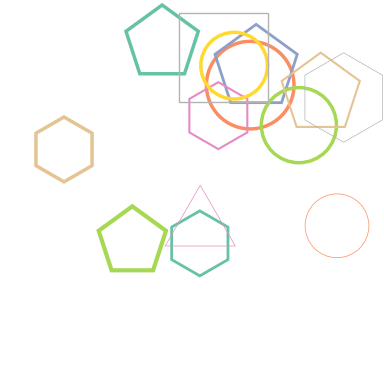[{"shape": "pentagon", "thickness": 2.5, "radius": 0.49, "center": [0.421, 0.888]}, {"shape": "hexagon", "thickness": 2, "radius": 0.42, "center": [0.519, 0.368]}, {"shape": "circle", "thickness": 0.5, "radius": 0.41, "center": [0.875, 0.414]}, {"shape": "circle", "thickness": 2.5, "radius": 0.57, "center": [0.65, 0.779]}, {"shape": "pentagon", "thickness": 2, "radius": 0.56, "center": [0.665, 0.824]}, {"shape": "triangle", "thickness": 0.5, "radius": 0.53, "center": [0.52, 0.414]}, {"shape": "hexagon", "thickness": 1.5, "radius": 0.43, "center": [0.567, 0.7]}, {"shape": "circle", "thickness": 2.5, "radius": 0.49, "center": [0.776, 0.675]}, {"shape": "pentagon", "thickness": 3, "radius": 0.46, "center": [0.344, 0.372]}, {"shape": "circle", "thickness": 2.5, "radius": 0.43, "center": [0.608, 0.829]}, {"shape": "pentagon", "thickness": 1.5, "radius": 0.53, "center": [0.833, 0.757]}, {"shape": "hexagon", "thickness": 2.5, "radius": 0.42, "center": [0.166, 0.612]}, {"shape": "square", "thickness": 1, "radius": 0.58, "center": [0.581, 0.85]}, {"shape": "hexagon", "thickness": 0.5, "radius": 0.58, "center": [0.893, 0.747]}]